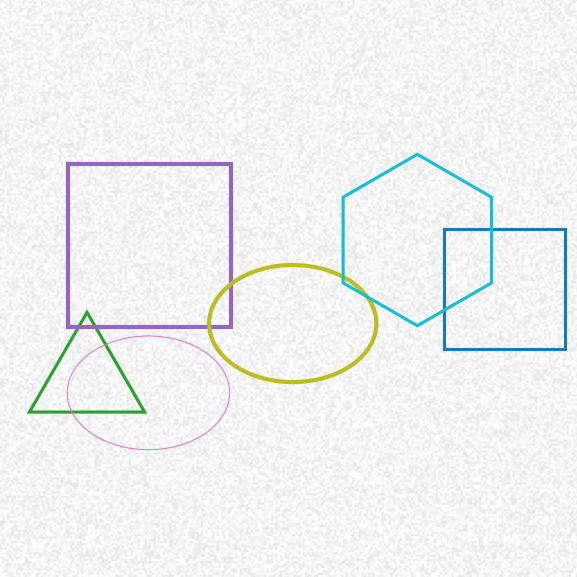[{"shape": "square", "thickness": 1.5, "radius": 0.52, "center": [0.874, 0.499]}, {"shape": "triangle", "thickness": 1.5, "radius": 0.58, "center": [0.151, 0.343]}, {"shape": "square", "thickness": 2, "radius": 0.7, "center": [0.259, 0.574]}, {"shape": "oval", "thickness": 0.5, "radius": 0.7, "center": [0.257, 0.319]}, {"shape": "oval", "thickness": 2, "radius": 0.72, "center": [0.507, 0.439]}, {"shape": "hexagon", "thickness": 1.5, "radius": 0.74, "center": [0.723, 0.583]}]